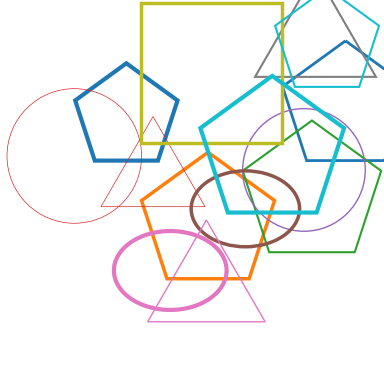[{"shape": "pentagon", "thickness": 2, "radius": 0.86, "center": [0.897, 0.722]}, {"shape": "pentagon", "thickness": 3, "radius": 0.7, "center": [0.328, 0.696]}, {"shape": "pentagon", "thickness": 2.5, "radius": 0.91, "center": [0.54, 0.423]}, {"shape": "pentagon", "thickness": 1.5, "radius": 0.95, "center": [0.81, 0.498]}, {"shape": "triangle", "thickness": 0.5, "radius": 0.78, "center": [0.397, 0.541]}, {"shape": "circle", "thickness": 0.5, "radius": 0.87, "center": [0.193, 0.595]}, {"shape": "circle", "thickness": 1, "radius": 0.8, "center": [0.79, 0.559]}, {"shape": "oval", "thickness": 2.5, "radius": 0.7, "center": [0.637, 0.458]}, {"shape": "triangle", "thickness": 1, "radius": 0.88, "center": [0.536, 0.252]}, {"shape": "oval", "thickness": 3, "radius": 0.73, "center": [0.442, 0.297]}, {"shape": "triangle", "thickness": 1.5, "radius": 0.91, "center": [0.819, 0.891]}, {"shape": "square", "thickness": 2.5, "radius": 0.91, "center": [0.55, 0.81]}, {"shape": "pentagon", "thickness": 3, "radius": 0.98, "center": [0.707, 0.607]}, {"shape": "pentagon", "thickness": 1.5, "radius": 0.71, "center": [0.85, 0.889]}]